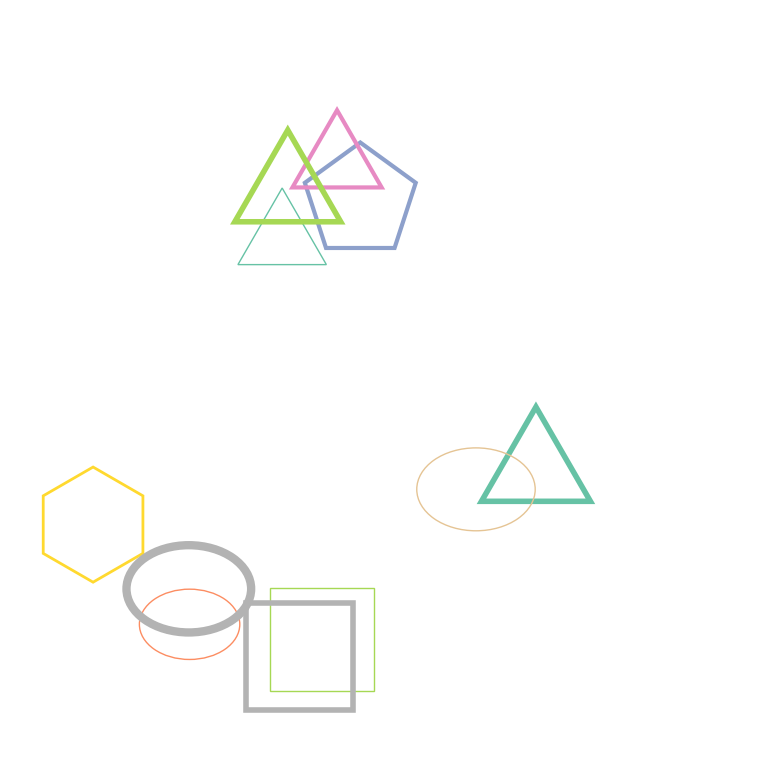[{"shape": "triangle", "thickness": 0.5, "radius": 0.33, "center": [0.366, 0.689]}, {"shape": "triangle", "thickness": 2, "radius": 0.41, "center": [0.696, 0.39]}, {"shape": "oval", "thickness": 0.5, "radius": 0.33, "center": [0.246, 0.189]}, {"shape": "pentagon", "thickness": 1.5, "radius": 0.38, "center": [0.468, 0.739]}, {"shape": "triangle", "thickness": 1.5, "radius": 0.33, "center": [0.438, 0.79]}, {"shape": "square", "thickness": 0.5, "radius": 0.34, "center": [0.418, 0.17]}, {"shape": "triangle", "thickness": 2, "radius": 0.4, "center": [0.374, 0.752]}, {"shape": "hexagon", "thickness": 1, "radius": 0.37, "center": [0.121, 0.319]}, {"shape": "oval", "thickness": 0.5, "radius": 0.38, "center": [0.618, 0.364]}, {"shape": "oval", "thickness": 3, "radius": 0.4, "center": [0.245, 0.235]}, {"shape": "square", "thickness": 2, "radius": 0.35, "center": [0.389, 0.148]}]